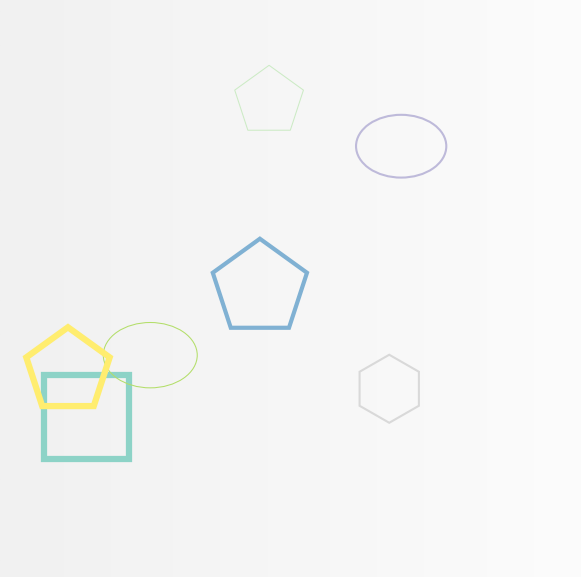[{"shape": "square", "thickness": 3, "radius": 0.36, "center": [0.149, 0.277]}, {"shape": "oval", "thickness": 1, "radius": 0.39, "center": [0.69, 0.746]}, {"shape": "pentagon", "thickness": 2, "radius": 0.43, "center": [0.447, 0.501]}, {"shape": "oval", "thickness": 0.5, "radius": 0.4, "center": [0.259, 0.384]}, {"shape": "hexagon", "thickness": 1, "radius": 0.29, "center": [0.67, 0.326]}, {"shape": "pentagon", "thickness": 0.5, "radius": 0.31, "center": [0.463, 0.824]}, {"shape": "pentagon", "thickness": 3, "radius": 0.38, "center": [0.117, 0.357]}]